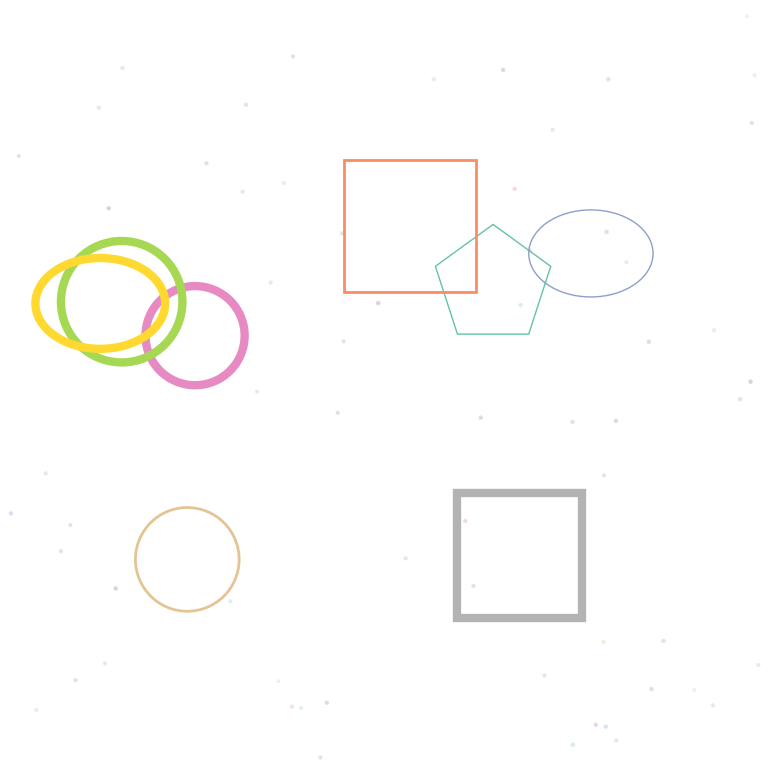[{"shape": "pentagon", "thickness": 0.5, "radius": 0.39, "center": [0.64, 0.63]}, {"shape": "square", "thickness": 1, "radius": 0.43, "center": [0.532, 0.707]}, {"shape": "oval", "thickness": 0.5, "radius": 0.4, "center": [0.767, 0.671]}, {"shape": "circle", "thickness": 3, "radius": 0.32, "center": [0.253, 0.564]}, {"shape": "circle", "thickness": 3, "radius": 0.39, "center": [0.158, 0.608]}, {"shape": "oval", "thickness": 3, "radius": 0.42, "center": [0.13, 0.606]}, {"shape": "circle", "thickness": 1, "radius": 0.34, "center": [0.243, 0.273]}, {"shape": "square", "thickness": 3, "radius": 0.41, "center": [0.674, 0.279]}]